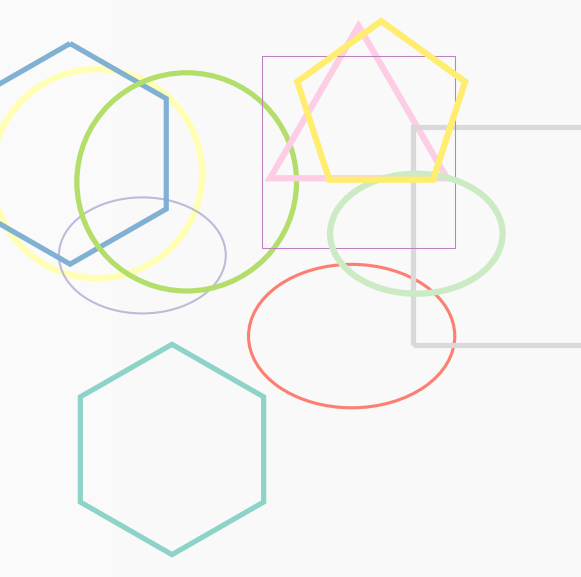[{"shape": "hexagon", "thickness": 2.5, "radius": 0.91, "center": [0.296, 0.221]}, {"shape": "circle", "thickness": 3, "radius": 0.9, "center": [0.167, 0.698]}, {"shape": "oval", "thickness": 1, "radius": 0.72, "center": [0.245, 0.557]}, {"shape": "oval", "thickness": 1.5, "radius": 0.89, "center": [0.605, 0.417]}, {"shape": "hexagon", "thickness": 2.5, "radius": 0.96, "center": [0.121, 0.733]}, {"shape": "circle", "thickness": 2.5, "radius": 0.94, "center": [0.321, 0.684]}, {"shape": "triangle", "thickness": 3, "radius": 0.88, "center": [0.617, 0.778]}, {"shape": "square", "thickness": 2.5, "radius": 0.94, "center": [0.898, 0.591]}, {"shape": "square", "thickness": 0.5, "radius": 0.83, "center": [0.617, 0.736]}, {"shape": "oval", "thickness": 3, "radius": 0.74, "center": [0.716, 0.594]}, {"shape": "pentagon", "thickness": 3, "radius": 0.76, "center": [0.656, 0.811]}]